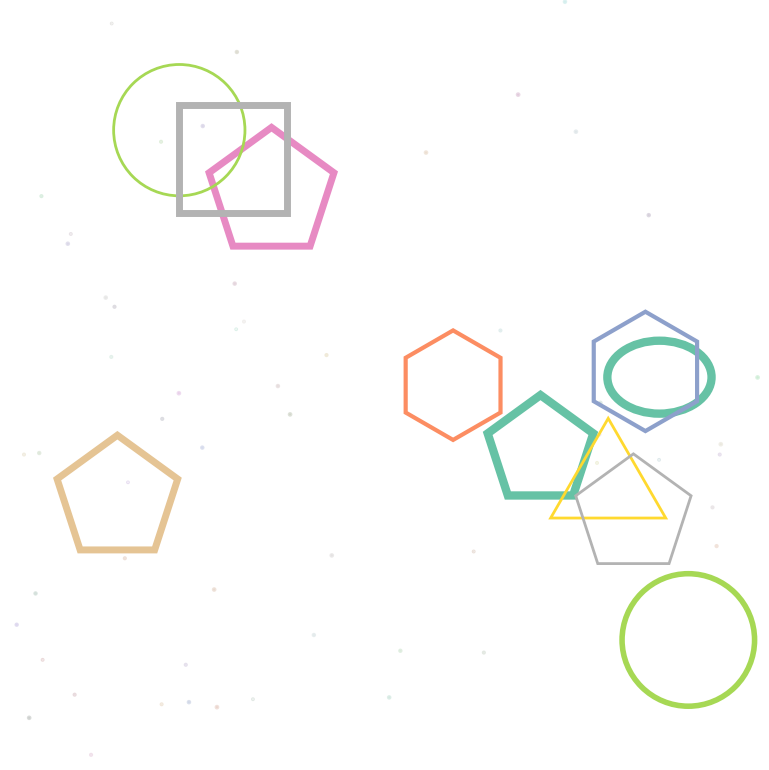[{"shape": "oval", "thickness": 3, "radius": 0.34, "center": [0.856, 0.51]}, {"shape": "pentagon", "thickness": 3, "radius": 0.36, "center": [0.702, 0.415]}, {"shape": "hexagon", "thickness": 1.5, "radius": 0.36, "center": [0.588, 0.5]}, {"shape": "hexagon", "thickness": 1.5, "radius": 0.39, "center": [0.838, 0.518]}, {"shape": "pentagon", "thickness": 2.5, "radius": 0.43, "center": [0.353, 0.749]}, {"shape": "circle", "thickness": 2, "radius": 0.43, "center": [0.894, 0.169]}, {"shape": "circle", "thickness": 1, "radius": 0.43, "center": [0.233, 0.831]}, {"shape": "triangle", "thickness": 1, "radius": 0.43, "center": [0.79, 0.37]}, {"shape": "pentagon", "thickness": 2.5, "radius": 0.41, "center": [0.152, 0.352]}, {"shape": "pentagon", "thickness": 1, "radius": 0.39, "center": [0.823, 0.332]}, {"shape": "square", "thickness": 2.5, "radius": 0.35, "center": [0.303, 0.793]}]